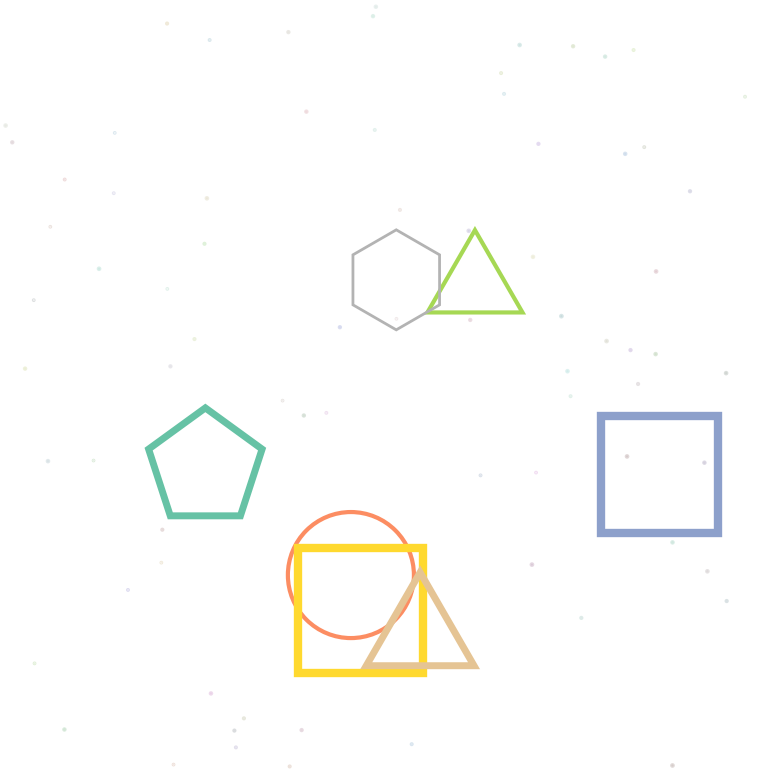[{"shape": "pentagon", "thickness": 2.5, "radius": 0.39, "center": [0.267, 0.393]}, {"shape": "circle", "thickness": 1.5, "radius": 0.41, "center": [0.456, 0.253]}, {"shape": "square", "thickness": 3, "radius": 0.38, "center": [0.857, 0.384]}, {"shape": "triangle", "thickness": 1.5, "radius": 0.36, "center": [0.617, 0.63]}, {"shape": "square", "thickness": 3, "radius": 0.41, "center": [0.468, 0.207]}, {"shape": "triangle", "thickness": 2.5, "radius": 0.4, "center": [0.546, 0.176]}, {"shape": "hexagon", "thickness": 1, "radius": 0.32, "center": [0.515, 0.637]}]